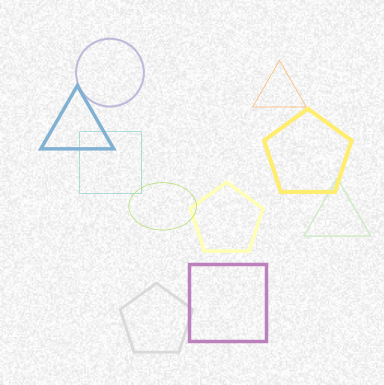[{"shape": "square", "thickness": 0.5, "radius": 0.4, "center": [0.287, 0.578]}, {"shape": "pentagon", "thickness": 2.5, "radius": 0.49, "center": [0.589, 0.428]}, {"shape": "circle", "thickness": 1.5, "radius": 0.44, "center": [0.286, 0.811]}, {"shape": "triangle", "thickness": 2.5, "radius": 0.55, "center": [0.201, 0.668]}, {"shape": "triangle", "thickness": 0.5, "radius": 0.4, "center": [0.726, 0.762]}, {"shape": "oval", "thickness": 0.5, "radius": 0.44, "center": [0.422, 0.464]}, {"shape": "pentagon", "thickness": 2, "radius": 0.5, "center": [0.406, 0.166]}, {"shape": "square", "thickness": 2.5, "radius": 0.5, "center": [0.592, 0.215]}, {"shape": "triangle", "thickness": 1, "radius": 0.5, "center": [0.876, 0.437]}, {"shape": "pentagon", "thickness": 3, "radius": 0.6, "center": [0.8, 0.598]}]